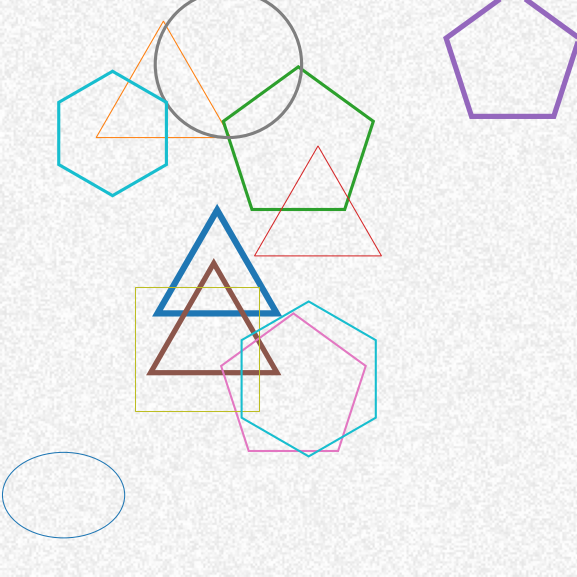[{"shape": "oval", "thickness": 0.5, "radius": 0.53, "center": [0.11, 0.142]}, {"shape": "triangle", "thickness": 3, "radius": 0.6, "center": [0.376, 0.516]}, {"shape": "triangle", "thickness": 0.5, "radius": 0.67, "center": [0.283, 0.828]}, {"shape": "pentagon", "thickness": 1.5, "radius": 0.68, "center": [0.517, 0.747]}, {"shape": "triangle", "thickness": 0.5, "radius": 0.63, "center": [0.551, 0.619]}, {"shape": "pentagon", "thickness": 2.5, "radius": 0.61, "center": [0.888, 0.896]}, {"shape": "triangle", "thickness": 2.5, "radius": 0.63, "center": [0.37, 0.417]}, {"shape": "pentagon", "thickness": 1, "radius": 0.66, "center": [0.508, 0.325]}, {"shape": "circle", "thickness": 1.5, "radius": 0.63, "center": [0.396, 0.888]}, {"shape": "square", "thickness": 0.5, "radius": 0.54, "center": [0.341, 0.394]}, {"shape": "hexagon", "thickness": 1.5, "radius": 0.54, "center": [0.195, 0.768]}, {"shape": "hexagon", "thickness": 1, "radius": 0.67, "center": [0.535, 0.343]}]